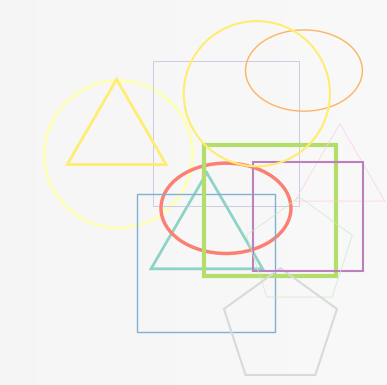[{"shape": "triangle", "thickness": 2, "radius": 0.83, "center": [0.534, 0.385]}, {"shape": "circle", "thickness": 2, "radius": 0.96, "center": [0.306, 0.599]}, {"shape": "square", "thickness": 0.5, "radius": 0.94, "center": [0.583, 0.653]}, {"shape": "oval", "thickness": 2.5, "radius": 0.84, "center": [0.583, 0.459]}, {"shape": "square", "thickness": 1, "radius": 0.89, "center": [0.532, 0.317]}, {"shape": "oval", "thickness": 1, "radius": 0.75, "center": [0.784, 0.817]}, {"shape": "square", "thickness": 3, "radius": 0.85, "center": [0.697, 0.453]}, {"shape": "triangle", "thickness": 0.5, "radius": 0.67, "center": [0.877, 0.545]}, {"shape": "pentagon", "thickness": 1.5, "radius": 0.77, "center": [0.724, 0.15]}, {"shape": "square", "thickness": 1.5, "radius": 0.71, "center": [0.795, 0.437]}, {"shape": "pentagon", "thickness": 0.5, "radius": 0.72, "center": [0.773, 0.345]}, {"shape": "triangle", "thickness": 2, "radius": 0.74, "center": [0.301, 0.646]}, {"shape": "circle", "thickness": 1.5, "radius": 0.94, "center": [0.663, 0.757]}]